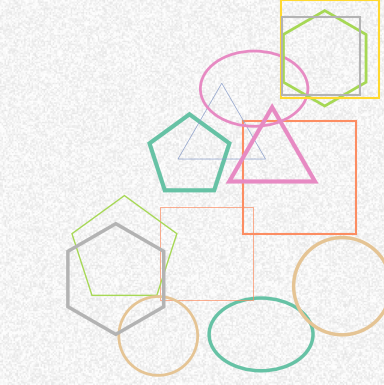[{"shape": "pentagon", "thickness": 3, "radius": 0.55, "center": [0.492, 0.594]}, {"shape": "oval", "thickness": 2.5, "radius": 0.67, "center": [0.678, 0.131]}, {"shape": "square", "thickness": 0.5, "radius": 0.6, "center": [0.537, 0.342]}, {"shape": "square", "thickness": 1.5, "radius": 0.73, "center": [0.778, 0.538]}, {"shape": "triangle", "thickness": 0.5, "radius": 0.66, "center": [0.576, 0.653]}, {"shape": "oval", "thickness": 2, "radius": 0.7, "center": [0.66, 0.77]}, {"shape": "triangle", "thickness": 3, "radius": 0.64, "center": [0.707, 0.593]}, {"shape": "pentagon", "thickness": 1, "radius": 0.72, "center": [0.323, 0.349]}, {"shape": "hexagon", "thickness": 2, "radius": 0.62, "center": [0.843, 0.849]}, {"shape": "square", "thickness": 1.5, "radius": 0.64, "center": [0.856, 0.873]}, {"shape": "circle", "thickness": 2, "radius": 0.51, "center": [0.411, 0.127]}, {"shape": "circle", "thickness": 2.5, "radius": 0.63, "center": [0.889, 0.257]}, {"shape": "square", "thickness": 1.5, "radius": 0.51, "center": [0.833, 0.855]}, {"shape": "hexagon", "thickness": 2.5, "radius": 0.72, "center": [0.301, 0.275]}]